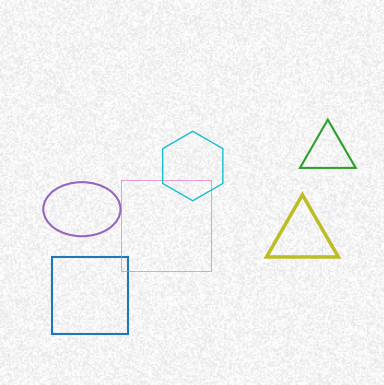[{"shape": "square", "thickness": 1.5, "radius": 0.5, "center": [0.233, 0.233]}, {"shape": "triangle", "thickness": 1.5, "radius": 0.42, "center": [0.851, 0.606]}, {"shape": "oval", "thickness": 1.5, "radius": 0.5, "center": [0.213, 0.457]}, {"shape": "square", "thickness": 0.5, "radius": 0.59, "center": [0.431, 0.414]}, {"shape": "triangle", "thickness": 2.5, "radius": 0.54, "center": [0.785, 0.386]}, {"shape": "hexagon", "thickness": 1, "radius": 0.45, "center": [0.501, 0.569]}]